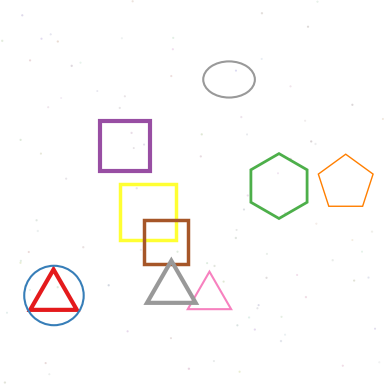[{"shape": "triangle", "thickness": 3, "radius": 0.35, "center": [0.139, 0.23]}, {"shape": "circle", "thickness": 1.5, "radius": 0.39, "center": [0.14, 0.232]}, {"shape": "hexagon", "thickness": 2, "radius": 0.42, "center": [0.725, 0.517]}, {"shape": "square", "thickness": 3, "radius": 0.32, "center": [0.326, 0.62]}, {"shape": "pentagon", "thickness": 1, "radius": 0.37, "center": [0.898, 0.525]}, {"shape": "square", "thickness": 2.5, "radius": 0.37, "center": [0.385, 0.45]}, {"shape": "square", "thickness": 2.5, "radius": 0.29, "center": [0.431, 0.37]}, {"shape": "triangle", "thickness": 1.5, "radius": 0.32, "center": [0.544, 0.229]}, {"shape": "oval", "thickness": 1.5, "radius": 0.34, "center": [0.595, 0.794]}, {"shape": "triangle", "thickness": 3, "radius": 0.36, "center": [0.445, 0.25]}]